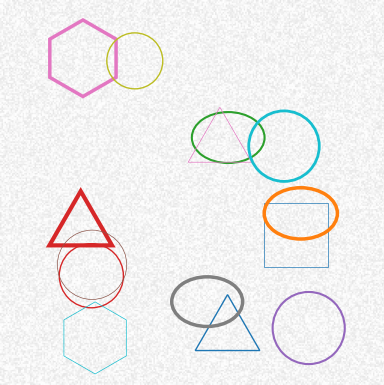[{"shape": "triangle", "thickness": 1, "radius": 0.48, "center": [0.591, 0.138]}, {"shape": "square", "thickness": 0.5, "radius": 0.42, "center": [0.768, 0.391]}, {"shape": "oval", "thickness": 2.5, "radius": 0.48, "center": [0.781, 0.446]}, {"shape": "oval", "thickness": 1.5, "radius": 0.47, "center": [0.593, 0.643]}, {"shape": "triangle", "thickness": 3, "radius": 0.47, "center": [0.21, 0.41]}, {"shape": "circle", "thickness": 1, "radius": 0.42, "center": [0.237, 0.284]}, {"shape": "circle", "thickness": 1.5, "radius": 0.47, "center": [0.802, 0.148]}, {"shape": "circle", "thickness": 0.5, "radius": 0.45, "center": [0.239, 0.312]}, {"shape": "hexagon", "thickness": 2.5, "radius": 0.5, "center": [0.215, 0.849]}, {"shape": "triangle", "thickness": 0.5, "radius": 0.48, "center": [0.571, 0.626]}, {"shape": "oval", "thickness": 2.5, "radius": 0.46, "center": [0.538, 0.217]}, {"shape": "circle", "thickness": 1, "radius": 0.36, "center": [0.35, 0.842]}, {"shape": "hexagon", "thickness": 0.5, "radius": 0.47, "center": [0.247, 0.122]}, {"shape": "circle", "thickness": 2, "radius": 0.46, "center": [0.738, 0.62]}]